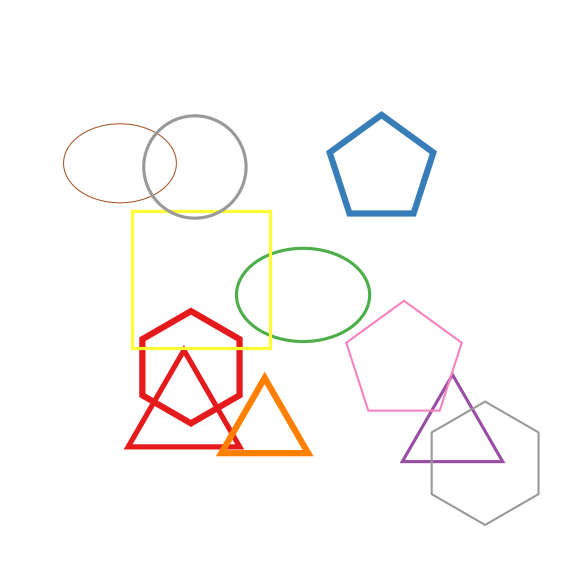[{"shape": "triangle", "thickness": 2.5, "radius": 0.56, "center": [0.319, 0.281]}, {"shape": "hexagon", "thickness": 3, "radius": 0.49, "center": [0.331, 0.363]}, {"shape": "pentagon", "thickness": 3, "radius": 0.47, "center": [0.661, 0.706]}, {"shape": "oval", "thickness": 1.5, "radius": 0.58, "center": [0.525, 0.488]}, {"shape": "triangle", "thickness": 1.5, "radius": 0.5, "center": [0.784, 0.25]}, {"shape": "triangle", "thickness": 3, "radius": 0.43, "center": [0.458, 0.258]}, {"shape": "square", "thickness": 1.5, "radius": 0.6, "center": [0.348, 0.515]}, {"shape": "oval", "thickness": 0.5, "radius": 0.49, "center": [0.208, 0.716]}, {"shape": "pentagon", "thickness": 1, "radius": 0.53, "center": [0.7, 0.373]}, {"shape": "hexagon", "thickness": 1, "radius": 0.53, "center": [0.84, 0.197]}, {"shape": "circle", "thickness": 1.5, "radius": 0.44, "center": [0.337, 0.71]}]